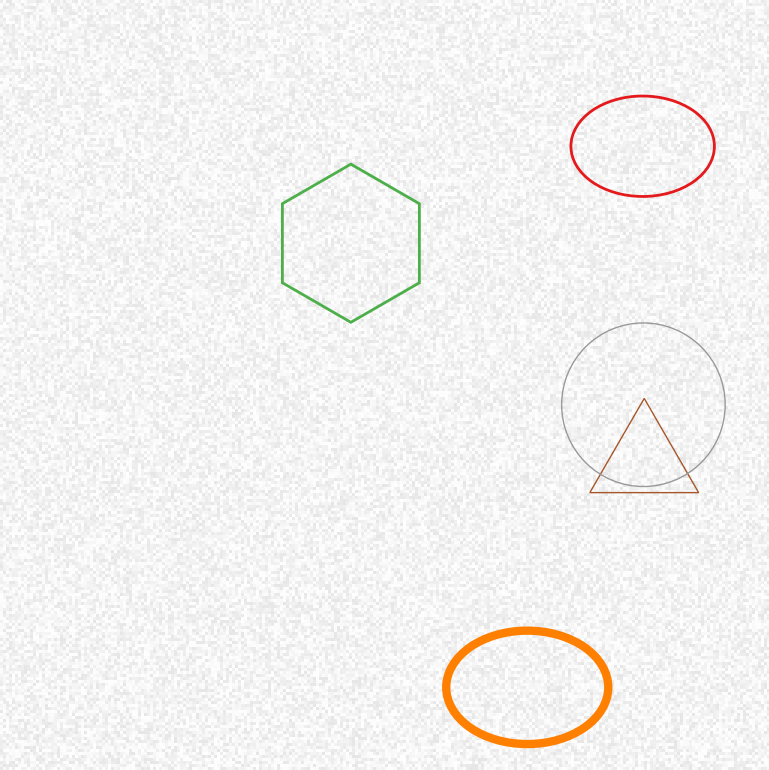[{"shape": "oval", "thickness": 1, "radius": 0.47, "center": [0.835, 0.81]}, {"shape": "hexagon", "thickness": 1, "radius": 0.51, "center": [0.456, 0.684]}, {"shape": "oval", "thickness": 3, "radius": 0.53, "center": [0.685, 0.107]}, {"shape": "triangle", "thickness": 0.5, "radius": 0.41, "center": [0.837, 0.401]}, {"shape": "circle", "thickness": 0.5, "radius": 0.53, "center": [0.836, 0.474]}]